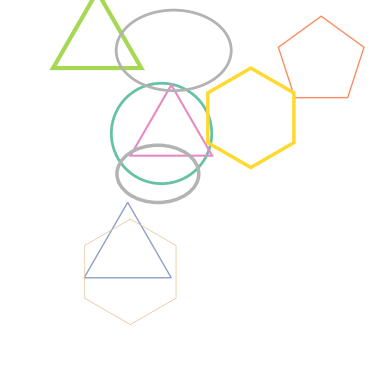[{"shape": "circle", "thickness": 2, "radius": 0.65, "center": [0.42, 0.653]}, {"shape": "pentagon", "thickness": 1, "radius": 0.58, "center": [0.834, 0.841]}, {"shape": "triangle", "thickness": 1, "radius": 0.65, "center": [0.332, 0.344]}, {"shape": "triangle", "thickness": 1.5, "radius": 0.61, "center": [0.445, 0.657]}, {"shape": "triangle", "thickness": 3, "radius": 0.66, "center": [0.252, 0.889]}, {"shape": "hexagon", "thickness": 2.5, "radius": 0.65, "center": [0.652, 0.694]}, {"shape": "hexagon", "thickness": 0.5, "radius": 0.68, "center": [0.339, 0.294]}, {"shape": "oval", "thickness": 2, "radius": 0.75, "center": [0.451, 0.869]}, {"shape": "oval", "thickness": 2.5, "radius": 0.53, "center": [0.41, 0.548]}]